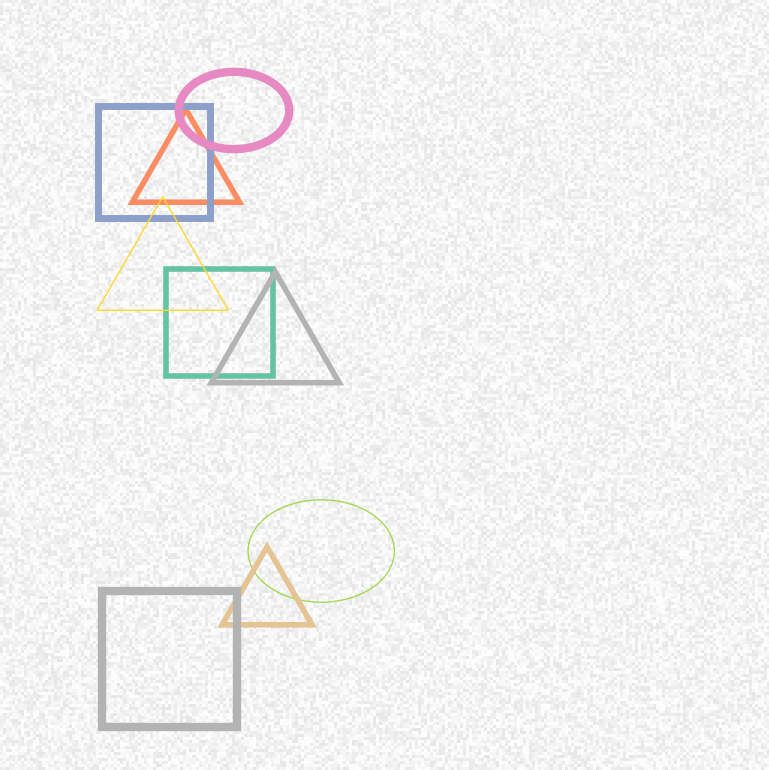[{"shape": "square", "thickness": 2, "radius": 0.35, "center": [0.285, 0.581]}, {"shape": "triangle", "thickness": 2, "radius": 0.4, "center": [0.241, 0.778]}, {"shape": "square", "thickness": 2.5, "radius": 0.36, "center": [0.2, 0.789]}, {"shape": "oval", "thickness": 3, "radius": 0.36, "center": [0.304, 0.857]}, {"shape": "oval", "thickness": 0.5, "radius": 0.48, "center": [0.417, 0.284]}, {"shape": "triangle", "thickness": 0.5, "radius": 0.49, "center": [0.211, 0.646]}, {"shape": "triangle", "thickness": 2, "radius": 0.34, "center": [0.347, 0.222]}, {"shape": "square", "thickness": 3, "radius": 0.44, "center": [0.22, 0.144]}, {"shape": "triangle", "thickness": 2, "radius": 0.48, "center": [0.358, 0.551]}]